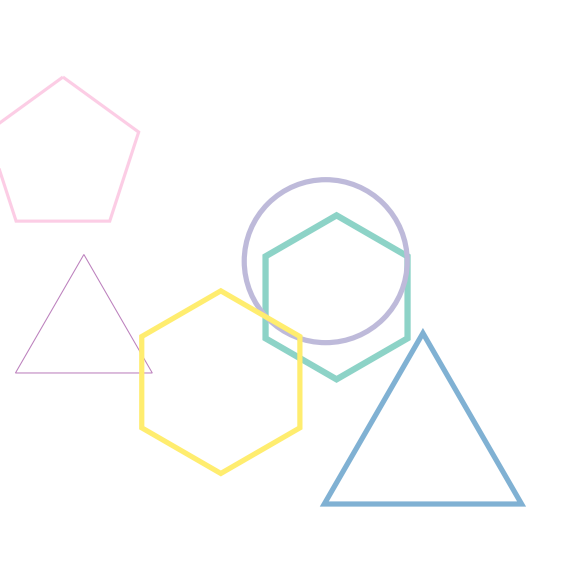[{"shape": "hexagon", "thickness": 3, "radius": 0.71, "center": [0.583, 0.484]}, {"shape": "circle", "thickness": 2.5, "radius": 0.71, "center": [0.564, 0.547]}, {"shape": "triangle", "thickness": 2.5, "radius": 0.99, "center": [0.732, 0.225]}, {"shape": "pentagon", "thickness": 1.5, "radius": 0.69, "center": [0.109, 0.728]}, {"shape": "triangle", "thickness": 0.5, "radius": 0.68, "center": [0.145, 0.422]}, {"shape": "hexagon", "thickness": 2.5, "radius": 0.79, "center": [0.382, 0.337]}]